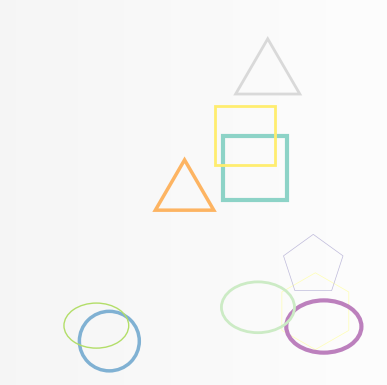[{"shape": "square", "thickness": 3, "radius": 0.41, "center": [0.657, 0.564]}, {"shape": "hexagon", "thickness": 0.5, "radius": 0.5, "center": [0.814, 0.192]}, {"shape": "pentagon", "thickness": 0.5, "radius": 0.4, "center": [0.808, 0.311]}, {"shape": "circle", "thickness": 2.5, "radius": 0.39, "center": [0.282, 0.114]}, {"shape": "triangle", "thickness": 2.5, "radius": 0.44, "center": [0.476, 0.498]}, {"shape": "oval", "thickness": 1, "radius": 0.42, "center": [0.249, 0.154]}, {"shape": "triangle", "thickness": 2, "radius": 0.48, "center": [0.691, 0.804]}, {"shape": "oval", "thickness": 3, "radius": 0.48, "center": [0.836, 0.152]}, {"shape": "oval", "thickness": 2, "radius": 0.47, "center": [0.666, 0.202]}, {"shape": "square", "thickness": 2, "radius": 0.39, "center": [0.632, 0.649]}]